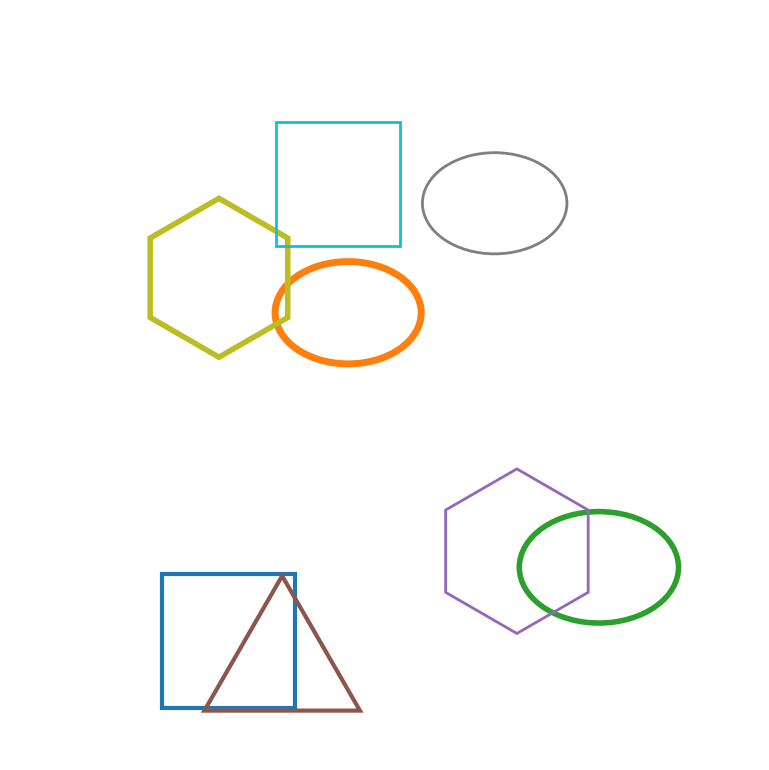[{"shape": "square", "thickness": 1.5, "radius": 0.43, "center": [0.297, 0.168]}, {"shape": "oval", "thickness": 2.5, "radius": 0.47, "center": [0.452, 0.594]}, {"shape": "oval", "thickness": 2, "radius": 0.52, "center": [0.778, 0.263]}, {"shape": "hexagon", "thickness": 1, "radius": 0.53, "center": [0.671, 0.284]}, {"shape": "triangle", "thickness": 1.5, "radius": 0.58, "center": [0.366, 0.135]}, {"shape": "oval", "thickness": 1, "radius": 0.47, "center": [0.642, 0.736]}, {"shape": "hexagon", "thickness": 2, "radius": 0.52, "center": [0.284, 0.639]}, {"shape": "square", "thickness": 1, "radius": 0.4, "center": [0.438, 0.761]}]